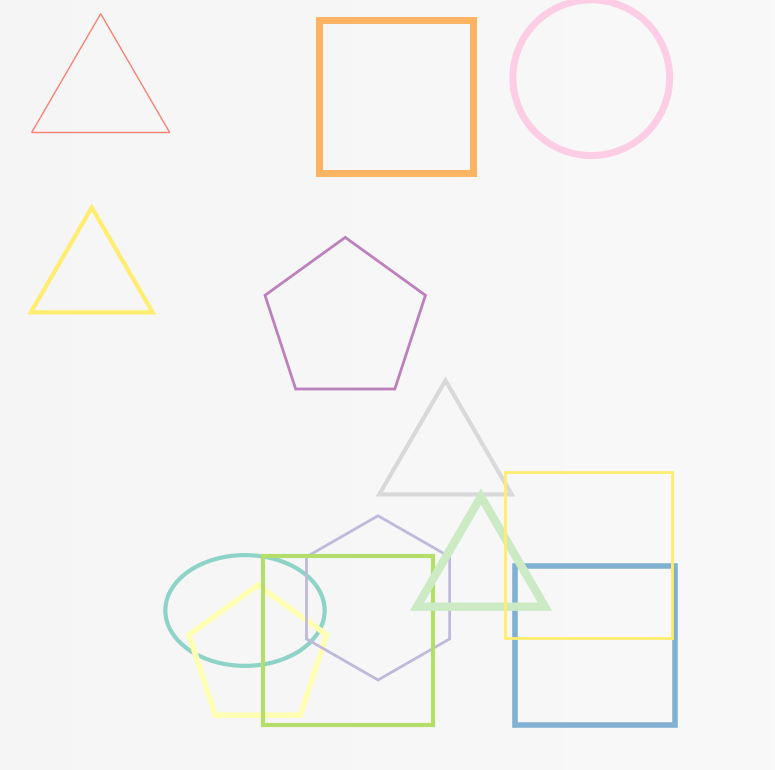[{"shape": "oval", "thickness": 1.5, "radius": 0.51, "center": [0.316, 0.207]}, {"shape": "pentagon", "thickness": 2, "radius": 0.47, "center": [0.333, 0.147]}, {"shape": "hexagon", "thickness": 1, "radius": 0.53, "center": [0.488, 0.224]}, {"shape": "triangle", "thickness": 0.5, "radius": 0.51, "center": [0.13, 0.879]}, {"shape": "square", "thickness": 2, "radius": 0.52, "center": [0.767, 0.162]}, {"shape": "square", "thickness": 2.5, "radius": 0.5, "center": [0.511, 0.875]}, {"shape": "square", "thickness": 1.5, "radius": 0.55, "center": [0.449, 0.168]}, {"shape": "circle", "thickness": 2.5, "radius": 0.51, "center": [0.763, 0.899]}, {"shape": "triangle", "thickness": 1.5, "radius": 0.49, "center": [0.575, 0.407]}, {"shape": "pentagon", "thickness": 1, "radius": 0.54, "center": [0.445, 0.583]}, {"shape": "triangle", "thickness": 3, "radius": 0.48, "center": [0.621, 0.26]}, {"shape": "triangle", "thickness": 1.5, "radius": 0.45, "center": [0.118, 0.64]}, {"shape": "square", "thickness": 1, "radius": 0.54, "center": [0.759, 0.279]}]